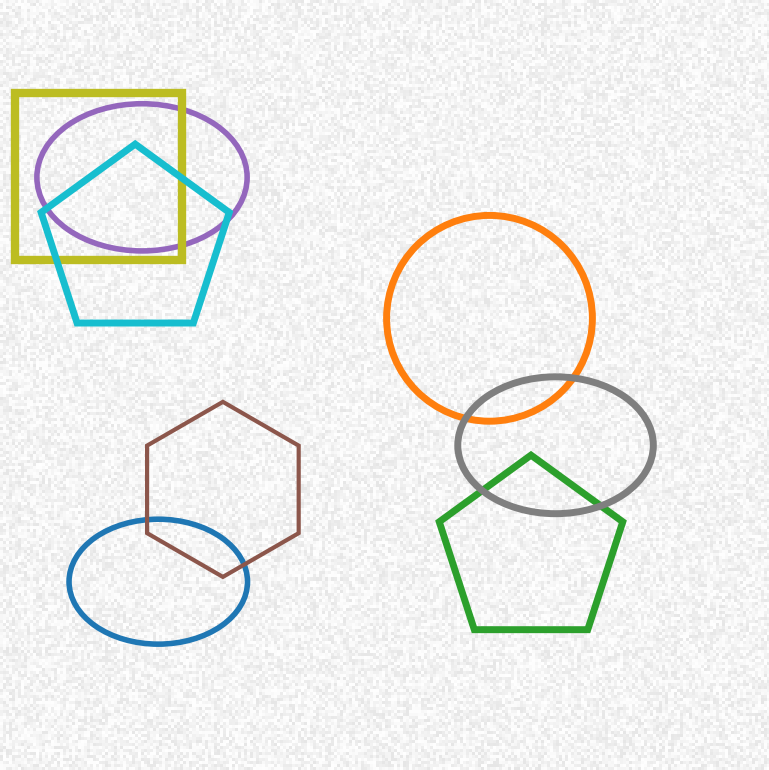[{"shape": "oval", "thickness": 2, "radius": 0.58, "center": [0.206, 0.245]}, {"shape": "circle", "thickness": 2.5, "radius": 0.67, "center": [0.636, 0.587]}, {"shape": "pentagon", "thickness": 2.5, "radius": 0.63, "center": [0.69, 0.284]}, {"shape": "oval", "thickness": 2, "radius": 0.68, "center": [0.184, 0.77]}, {"shape": "hexagon", "thickness": 1.5, "radius": 0.57, "center": [0.289, 0.364]}, {"shape": "oval", "thickness": 2.5, "radius": 0.63, "center": [0.722, 0.422]}, {"shape": "square", "thickness": 3, "radius": 0.54, "center": [0.128, 0.771]}, {"shape": "pentagon", "thickness": 2.5, "radius": 0.64, "center": [0.176, 0.684]}]